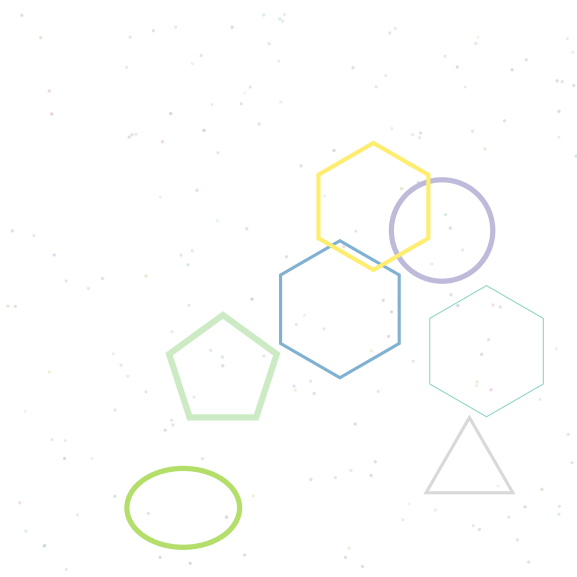[{"shape": "hexagon", "thickness": 0.5, "radius": 0.57, "center": [0.842, 0.391]}, {"shape": "circle", "thickness": 2.5, "radius": 0.44, "center": [0.766, 0.6]}, {"shape": "hexagon", "thickness": 1.5, "radius": 0.59, "center": [0.589, 0.464]}, {"shape": "oval", "thickness": 2.5, "radius": 0.49, "center": [0.317, 0.12]}, {"shape": "triangle", "thickness": 1.5, "radius": 0.43, "center": [0.813, 0.189]}, {"shape": "pentagon", "thickness": 3, "radius": 0.49, "center": [0.386, 0.356]}, {"shape": "hexagon", "thickness": 2, "radius": 0.55, "center": [0.647, 0.642]}]